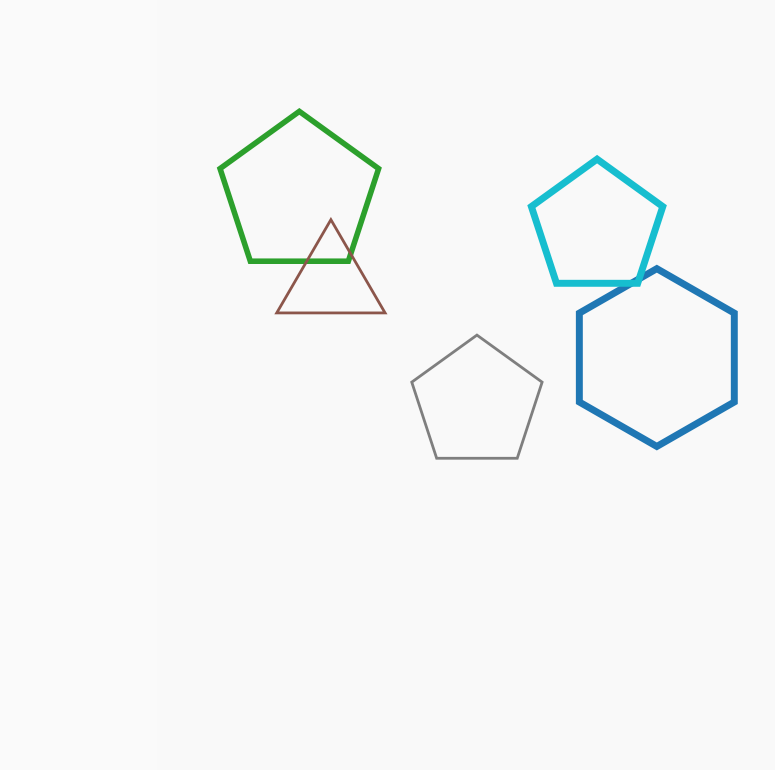[{"shape": "hexagon", "thickness": 2.5, "radius": 0.58, "center": [0.848, 0.536]}, {"shape": "pentagon", "thickness": 2, "radius": 0.54, "center": [0.386, 0.748]}, {"shape": "triangle", "thickness": 1, "radius": 0.4, "center": [0.427, 0.634]}, {"shape": "pentagon", "thickness": 1, "radius": 0.44, "center": [0.615, 0.476]}, {"shape": "pentagon", "thickness": 2.5, "radius": 0.45, "center": [0.77, 0.704]}]